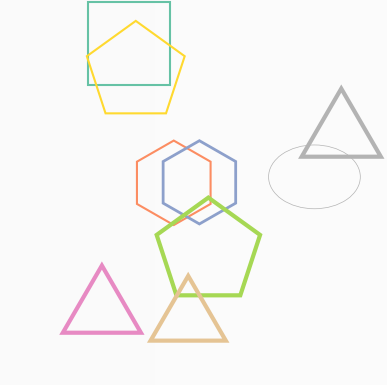[{"shape": "square", "thickness": 1.5, "radius": 0.53, "center": [0.333, 0.887]}, {"shape": "hexagon", "thickness": 1.5, "radius": 0.55, "center": [0.448, 0.525]}, {"shape": "hexagon", "thickness": 2, "radius": 0.54, "center": [0.515, 0.526]}, {"shape": "triangle", "thickness": 3, "radius": 0.58, "center": [0.263, 0.194]}, {"shape": "pentagon", "thickness": 3, "radius": 0.7, "center": [0.538, 0.346]}, {"shape": "pentagon", "thickness": 1.5, "radius": 0.66, "center": [0.35, 0.813]}, {"shape": "triangle", "thickness": 3, "radius": 0.56, "center": [0.486, 0.171]}, {"shape": "oval", "thickness": 0.5, "radius": 0.59, "center": [0.811, 0.541]}, {"shape": "triangle", "thickness": 3, "radius": 0.59, "center": [0.881, 0.652]}]